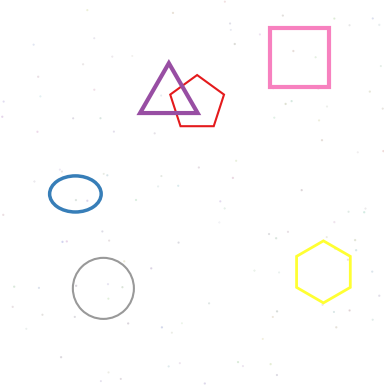[{"shape": "pentagon", "thickness": 1.5, "radius": 0.37, "center": [0.512, 0.732]}, {"shape": "oval", "thickness": 2.5, "radius": 0.33, "center": [0.196, 0.496]}, {"shape": "triangle", "thickness": 3, "radius": 0.43, "center": [0.439, 0.75]}, {"shape": "hexagon", "thickness": 2, "radius": 0.4, "center": [0.84, 0.294]}, {"shape": "square", "thickness": 3, "radius": 0.38, "center": [0.777, 0.85]}, {"shape": "circle", "thickness": 1.5, "radius": 0.4, "center": [0.269, 0.251]}]